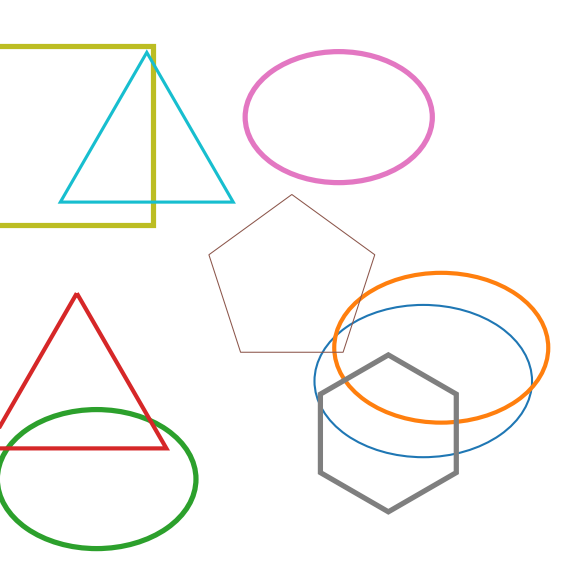[{"shape": "oval", "thickness": 1, "radius": 0.94, "center": [0.733, 0.339]}, {"shape": "oval", "thickness": 2, "radius": 0.93, "center": [0.764, 0.397]}, {"shape": "oval", "thickness": 2.5, "radius": 0.86, "center": [0.167, 0.17]}, {"shape": "triangle", "thickness": 2, "radius": 0.9, "center": [0.133, 0.312]}, {"shape": "pentagon", "thickness": 0.5, "radius": 0.76, "center": [0.505, 0.511]}, {"shape": "oval", "thickness": 2.5, "radius": 0.81, "center": [0.587, 0.796]}, {"shape": "hexagon", "thickness": 2.5, "radius": 0.68, "center": [0.672, 0.249]}, {"shape": "square", "thickness": 2.5, "radius": 0.78, "center": [0.109, 0.764]}, {"shape": "triangle", "thickness": 1.5, "radius": 0.86, "center": [0.254, 0.736]}]